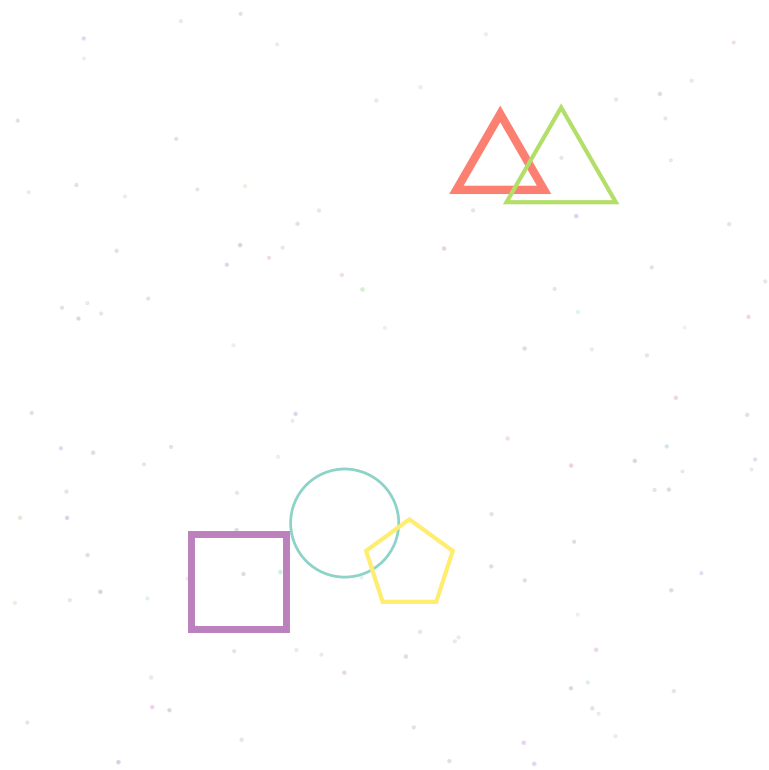[{"shape": "circle", "thickness": 1, "radius": 0.35, "center": [0.448, 0.321]}, {"shape": "triangle", "thickness": 3, "radius": 0.33, "center": [0.65, 0.786]}, {"shape": "triangle", "thickness": 1.5, "radius": 0.41, "center": [0.729, 0.778]}, {"shape": "square", "thickness": 2.5, "radius": 0.31, "center": [0.31, 0.245]}, {"shape": "pentagon", "thickness": 1.5, "radius": 0.3, "center": [0.532, 0.266]}]